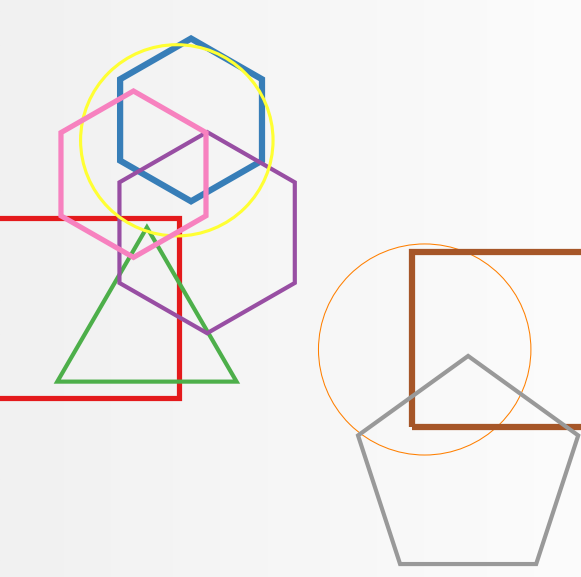[{"shape": "square", "thickness": 2.5, "radius": 0.78, "center": [0.153, 0.466]}, {"shape": "hexagon", "thickness": 3, "radius": 0.7, "center": [0.329, 0.791]}, {"shape": "triangle", "thickness": 2, "radius": 0.89, "center": [0.253, 0.427]}, {"shape": "hexagon", "thickness": 2, "radius": 0.87, "center": [0.356, 0.596]}, {"shape": "circle", "thickness": 0.5, "radius": 0.91, "center": [0.731, 0.394]}, {"shape": "circle", "thickness": 1.5, "radius": 0.83, "center": [0.304, 0.756]}, {"shape": "square", "thickness": 3, "radius": 0.76, "center": [0.862, 0.411]}, {"shape": "hexagon", "thickness": 2.5, "radius": 0.72, "center": [0.23, 0.697]}, {"shape": "pentagon", "thickness": 2, "radius": 1.0, "center": [0.805, 0.184]}]